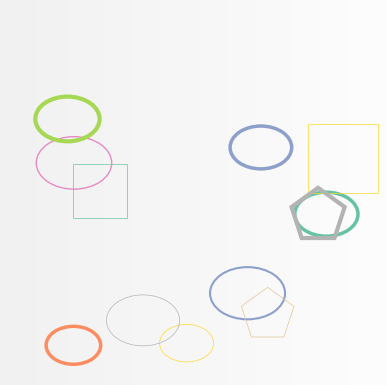[{"shape": "square", "thickness": 0.5, "radius": 0.35, "center": [0.258, 0.503]}, {"shape": "oval", "thickness": 2.5, "radius": 0.41, "center": [0.842, 0.444]}, {"shape": "oval", "thickness": 2.5, "radius": 0.35, "center": [0.189, 0.103]}, {"shape": "oval", "thickness": 1.5, "radius": 0.48, "center": [0.639, 0.238]}, {"shape": "oval", "thickness": 2.5, "radius": 0.4, "center": [0.673, 0.617]}, {"shape": "oval", "thickness": 1, "radius": 0.49, "center": [0.191, 0.577]}, {"shape": "oval", "thickness": 3, "radius": 0.41, "center": [0.174, 0.691]}, {"shape": "square", "thickness": 0.5, "radius": 0.45, "center": [0.885, 0.587]}, {"shape": "oval", "thickness": 0.5, "radius": 0.35, "center": [0.482, 0.109]}, {"shape": "pentagon", "thickness": 0.5, "radius": 0.36, "center": [0.691, 0.182]}, {"shape": "oval", "thickness": 0.5, "radius": 0.47, "center": [0.369, 0.168]}, {"shape": "pentagon", "thickness": 3, "radius": 0.36, "center": [0.821, 0.44]}]